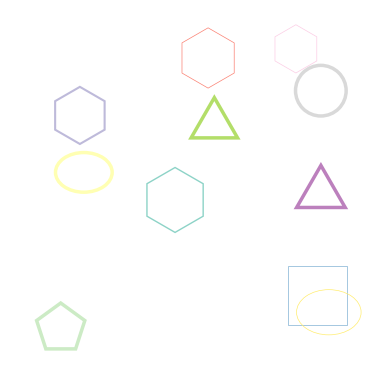[{"shape": "hexagon", "thickness": 1, "radius": 0.42, "center": [0.455, 0.481]}, {"shape": "oval", "thickness": 2.5, "radius": 0.37, "center": [0.218, 0.552]}, {"shape": "hexagon", "thickness": 1.5, "radius": 0.37, "center": [0.207, 0.7]}, {"shape": "hexagon", "thickness": 0.5, "radius": 0.39, "center": [0.541, 0.849]}, {"shape": "square", "thickness": 0.5, "radius": 0.38, "center": [0.824, 0.232]}, {"shape": "triangle", "thickness": 2.5, "radius": 0.35, "center": [0.557, 0.677]}, {"shape": "hexagon", "thickness": 0.5, "radius": 0.31, "center": [0.769, 0.873]}, {"shape": "circle", "thickness": 2.5, "radius": 0.33, "center": [0.833, 0.764]}, {"shape": "triangle", "thickness": 2.5, "radius": 0.36, "center": [0.834, 0.498]}, {"shape": "pentagon", "thickness": 2.5, "radius": 0.33, "center": [0.158, 0.147]}, {"shape": "oval", "thickness": 0.5, "radius": 0.42, "center": [0.854, 0.189]}]